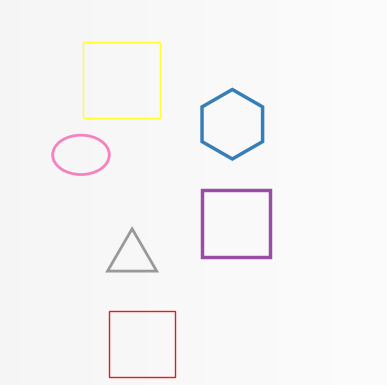[{"shape": "square", "thickness": 1, "radius": 0.43, "center": [0.367, 0.106]}, {"shape": "hexagon", "thickness": 2.5, "radius": 0.45, "center": [0.6, 0.677]}, {"shape": "square", "thickness": 2.5, "radius": 0.44, "center": [0.609, 0.419]}, {"shape": "square", "thickness": 1, "radius": 0.5, "center": [0.314, 0.792]}, {"shape": "oval", "thickness": 2, "radius": 0.37, "center": [0.209, 0.598]}, {"shape": "triangle", "thickness": 2, "radius": 0.37, "center": [0.341, 0.332]}]